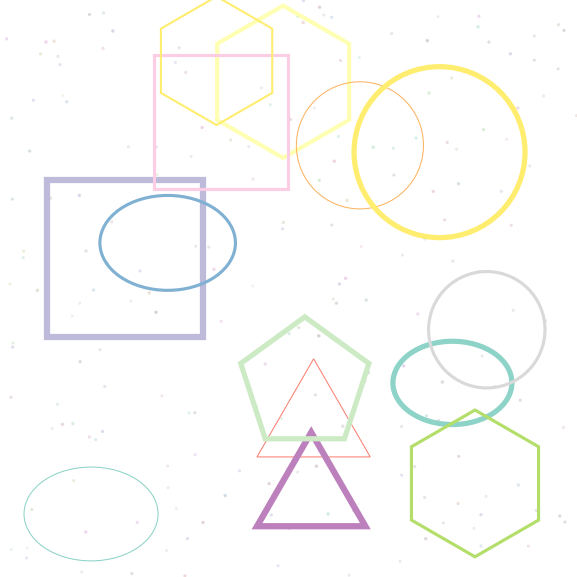[{"shape": "oval", "thickness": 0.5, "radius": 0.58, "center": [0.158, 0.109]}, {"shape": "oval", "thickness": 2.5, "radius": 0.52, "center": [0.783, 0.336]}, {"shape": "hexagon", "thickness": 2, "radius": 0.66, "center": [0.49, 0.857]}, {"shape": "square", "thickness": 3, "radius": 0.68, "center": [0.216, 0.551]}, {"shape": "triangle", "thickness": 0.5, "radius": 0.57, "center": [0.543, 0.265]}, {"shape": "oval", "thickness": 1.5, "radius": 0.59, "center": [0.29, 0.579]}, {"shape": "circle", "thickness": 0.5, "radius": 0.55, "center": [0.623, 0.747]}, {"shape": "hexagon", "thickness": 1.5, "radius": 0.64, "center": [0.823, 0.162]}, {"shape": "square", "thickness": 1.5, "radius": 0.58, "center": [0.382, 0.788]}, {"shape": "circle", "thickness": 1.5, "radius": 0.5, "center": [0.843, 0.428]}, {"shape": "triangle", "thickness": 3, "radius": 0.54, "center": [0.539, 0.142]}, {"shape": "pentagon", "thickness": 2.5, "radius": 0.58, "center": [0.528, 0.334]}, {"shape": "hexagon", "thickness": 1, "radius": 0.56, "center": [0.375, 0.894]}, {"shape": "circle", "thickness": 2.5, "radius": 0.74, "center": [0.761, 0.736]}]